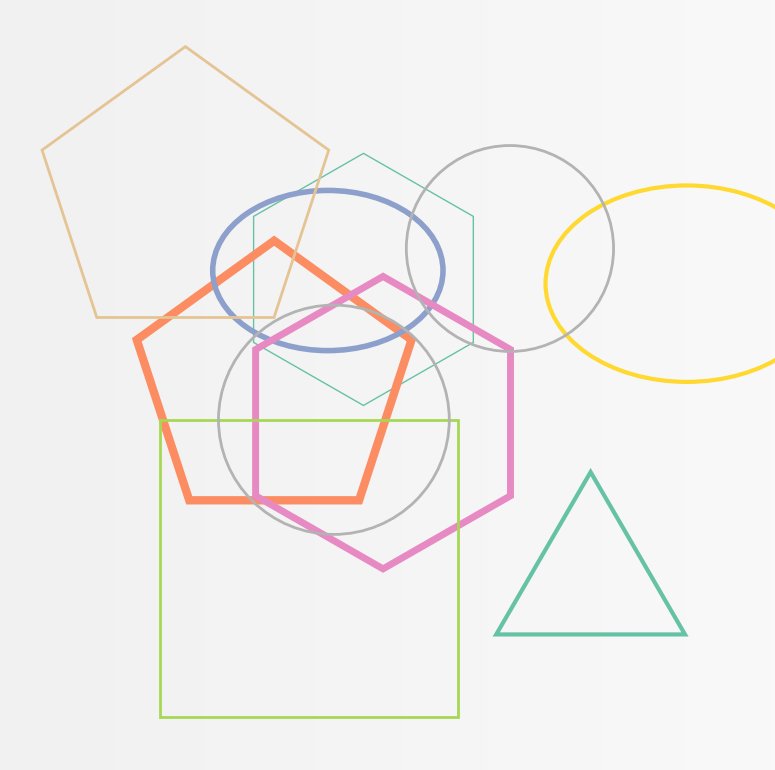[{"shape": "triangle", "thickness": 1.5, "radius": 0.7, "center": [0.762, 0.246]}, {"shape": "hexagon", "thickness": 0.5, "radius": 0.82, "center": [0.469, 0.637]}, {"shape": "pentagon", "thickness": 3, "radius": 0.93, "center": [0.354, 0.501]}, {"shape": "oval", "thickness": 2, "radius": 0.74, "center": [0.423, 0.649]}, {"shape": "hexagon", "thickness": 2.5, "radius": 0.95, "center": [0.494, 0.451]}, {"shape": "square", "thickness": 1, "radius": 0.96, "center": [0.399, 0.261]}, {"shape": "oval", "thickness": 1.5, "radius": 0.91, "center": [0.886, 0.632]}, {"shape": "pentagon", "thickness": 1, "radius": 0.97, "center": [0.239, 0.745]}, {"shape": "circle", "thickness": 1, "radius": 0.67, "center": [0.658, 0.677]}, {"shape": "circle", "thickness": 1, "radius": 0.74, "center": [0.431, 0.455]}]